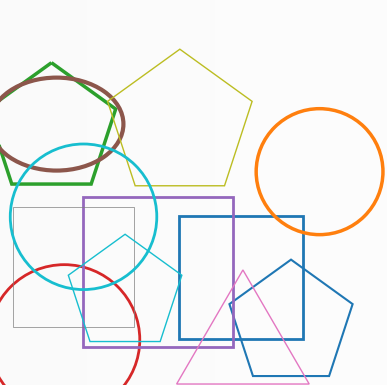[{"shape": "pentagon", "thickness": 1.5, "radius": 0.84, "center": [0.751, 0.158]}, {"shape": "square", "thickness": 2, "radius": 0.8, "center": [0.621, 0.28]}, {"shape": "circle", "thickness": 2.5, "radius": 0.82, "center": [0.825, 0.554]}, {"shape": "pentagon", "thickness": 2.5, "radius": 0.87, "center": [0.133, 0.663]}, {"shape": "circle", "thickness": 2, "radius": 0.97, "center": [0.166, 0.118]}, {"shape": "square", "thickness": 2, "radius": 0.97, "center": [0.407, 0.293]}, {"shape": "oval", "thickness": 3, "radius": 0.86, "center": [0.146, 0.678]}, {"shape": "triangle", "thickness": 1, "radius": 0.99, "center": [0.627, 0.101]}, {"shape": "square", "thickness": 0.5, "radius": 0.78, "center": [0.19, 0.307]}, {"shape": "pentagon", "thickness": 1, "radius": 0.98, "center": [0.464, 0.676]}, {"shape": "pentagon", "thickness": 1, "radius": 0.77, "center": [0.323, 0.237]}, {"shape": "circle", "thickness": 2, "radius": 0.95, "center": [0.216, 0.437]}]